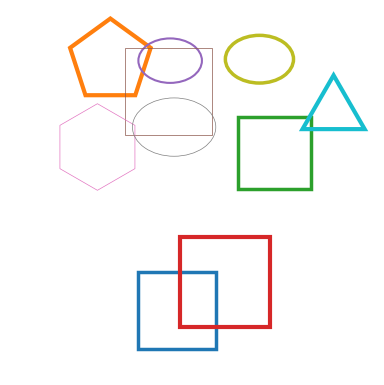[{"shape": "square", "thickness": 2.5, "radius": 0.5, "center": [0.459, 0.194]}, {"shape": "pentagon", "thickness": 3, "radius": 0.55, "center": [0.287, 0.842]}, {"shape": "square", "thickness": 2.5, "radius": 0.47, "center": [0.713, 0.603]}, {"shape": "square", "thickness": 3, "radius": 0.58, "center": [0.584, 0.267]}, {"shape": "oval", "thickness": 1.5, "radius": 0.41, "center": [0.442, 0.842]}, {"shape": "square", "thickness": 0.5, "radius": 0.57, "center": [0.439, 0.762]}, {"shape": "hexagon", "thickness": 0.5, "radius": 0.56, "center": [0.253, 0.618]}, {"shape": "oval", "thickness": 0.5, "radius": 0.54, "center": [0.452, 0.67]}, {"shape": "oval", "thickness": 2.5, "radius": 0.44, "center": [0.674, 0.846]}, {"shape": "triangle", "thickness": 3, "radius": 0.47, "center": [0.866, 0.711]}]